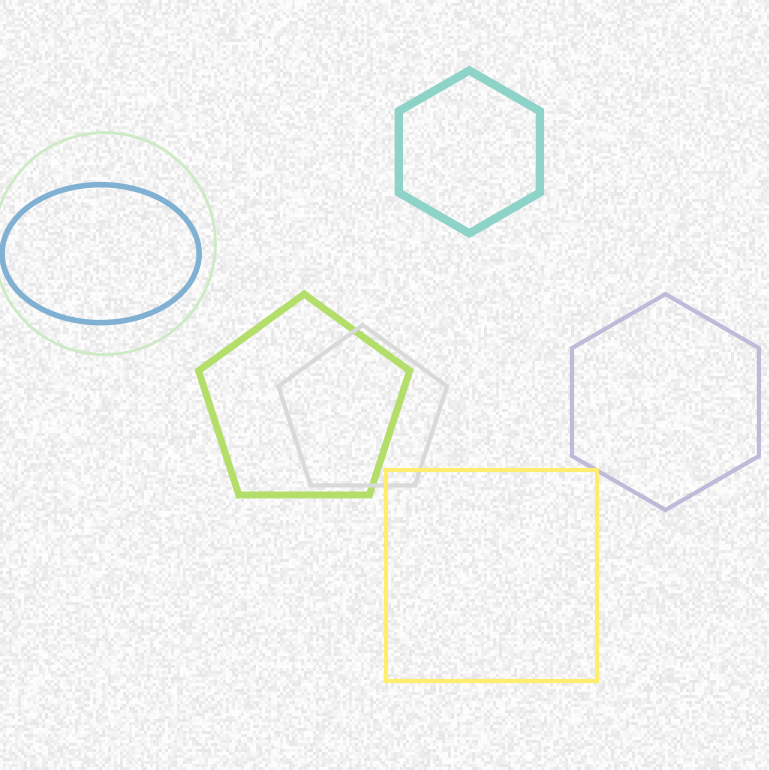[{"shape": "hexagon", "thickness": 3, "radius": 0.53, "center": [0.61, 0.803]}, {"shape": "hexagon", "thickness": 1.5, "radius": 0.7, "center": [0.864, 0.478]}, {"shape": "oval", "thickness": 2, "radius": 0.64, "center": [0.131, 0.671]}, {"shape": "pentagon", "thickness": 2.5, "radius": 0.72, "center": [0.395, 0.474]}, {"shape": "pentagon", "thickness": 1.5, "radius": 0.58, "center": [0.471, 0.463]}, {"shape": "circle", "thickness": 1, "radius": 0.72, "center": [0.136, 0.684]}, {"shape": "square", "thickness": 1.5, "radius": 0.68, "center": [0.638, 0.253]}]